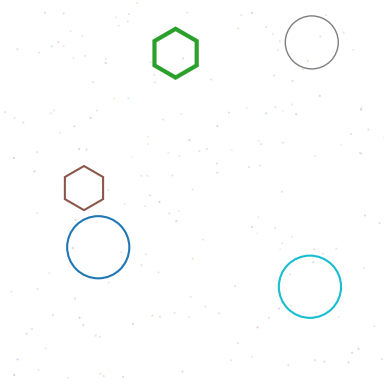[{"shape": "circle", "thickness": 1.5, "radius": 0.4, "center": [0.255, 0.358]}, {"shape": "hexagon", "thickness": 3, "radius": 0.32, "center": [0.456, 0.862]}, {"shape": "hexagon", "thickness": 1.5, "radius": 0.29, "center": [0.218, 0.511]}, {"shape": "circle", "thickness": 1, "radius": 0.34, "center": [0.81, 0.89]}, {"shape": "circle", "thickness": 1.5, "radius": 0.4, "center": [0.805, 0.255]}]